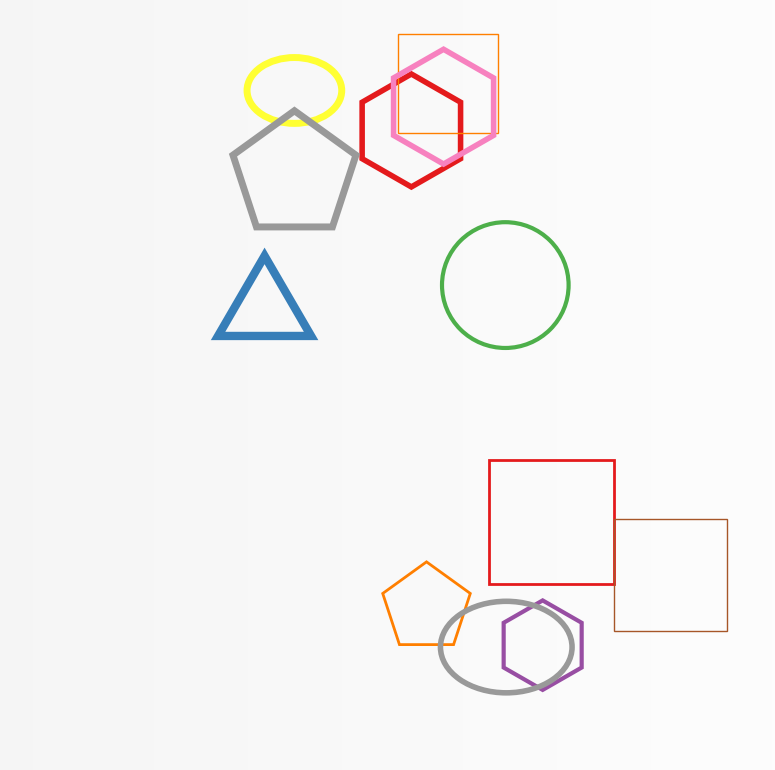[{"shape": "square", "thickness": 1, "radius": 0.4, "center": [0.712, 0.322]}, {"shape": "hexagon", "thickness": 2, "radius": 0.37, "center": [0.531, 0.831]}, {"shape": "triangle", "thickness": 3, "radius": 0.35, "center": [0.341, 0.598]}, {"shape": "circle", "thickness": 1.5, "radius": 0.41, "center": [0.652, 0.63]}, {"shape": "hexagon", "thickness": 1.5, "radius": 0.29, "center": [0.7, 0.162]}, {"shape": "square", "thickness": 0.5, "radius": 0.32, "center": [0.578, 0.892]}, {"shape": "pentagon", "thickness": 1, "radius": 0.3, "center": [0.55, 0.211]}, {"shape": "oval", "thickness": 2.5, "radius": 0.31, "center": [0.38, 0.883]}, {"shape": "square", "thickness": 0.5, "radius": 0.36, "center": [0.865, 0.253]}, {"shape": "hexagon", "thickness": 2, "radius": 0.37, "center": [0.572, 0.861]}, {"shape": "pentagon", "thickness": 2.5, "radius": 0.42, "center": [0.38, 0.773]}, {"shape": "oval", "thickness": 2, "radius": 0.42, "center": [0.653, 0.16]}]